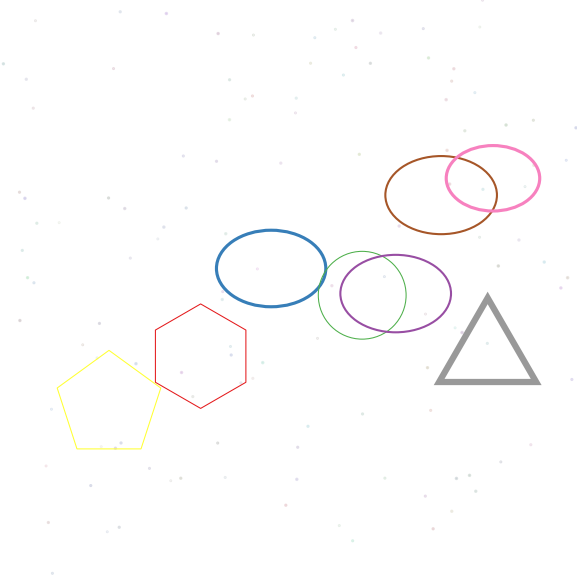[{"shape": "hexagon", "thickness": 0.5, "radius": 0.45, "center": [0.347, 0.382]}, {"shape": "oval", "thickness": 1.5, "radius": 0.47, "center": [0.469, 0.534]}, {"shape": "circle", "thickness": 0.5, "radius": 0.38, "center": [0.627, 0.488]}, {"shape": "oval", "thickness": 1, "radius": 0.48, "center": [0.685, 0.491]}, {"shape": "pentagon", "thickness": 0.5, "radius": 0.47, "center": [0.189, 0.298]}, {"shape": "oval", "thickness": 1, "radius": 0.48, "center": [0.764, 0.661]}, {"shape": "oval", "thickness": 1.5, "radius": 0.4, "center": [0.854, 0.69]}, {"shape": "triangle", "thickness": 3, "radius": 0.49, "center": [0.844, 0.386]}]